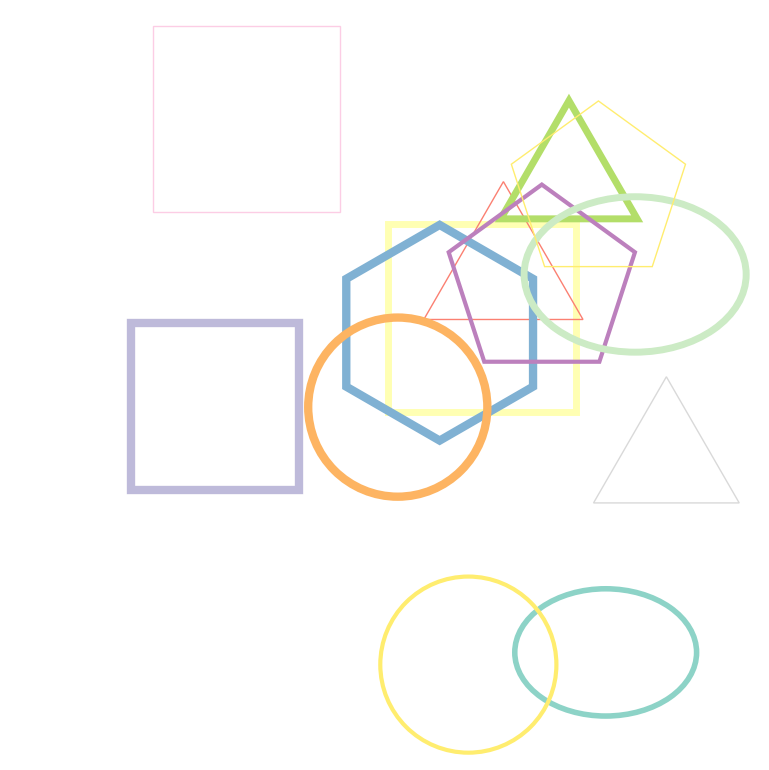[{"shape": "oval", "thickness": 2, "radius": 0.59, "center": [0.787, 0.153]}, {"shape": "square", "thickness": 2.5, "radius": 0.61, "center": [0.626, 0.587]}, {"shape": "square", "thickness": 3, "radius": 0.54, "center": [0.279, 0.472]}, {"shape": "triangle", "thickness": 0.5, "radius": 0.6, "center": [0.654, 0.645]}, {"shape": "hexagon", "thickness": 3, "radius": 0.7, "center": [0.571, 0.568]}, {"shape": "circle", "thickness": 3, "radius": 0.58, "center": [0.517, 0.471]}, {"shape": "triangle", "thickness": 2.5, "radius": 0.51, "center": [0.739, 0.767]}, {"shape": "square", "thickness": 0.5, "radius": 0.61, "center": [0.32, 0.845]}, {"shape": "triangle", "thickness": 0.5, "radius": 0.55, "center": [0.865, 0.401]}, {"shape": "pentagon", "thickness": 1.5, "radius": 0.64, "center": [0.704, 0.633]}, {"shape": "oval", "thickness": 2.5, "radius": 0.72, "center": [0.825, 0.644]}, {"shape": "circle", "thickness": 1.5, "radius": 0.57, "center": [0.608, 0.137]}, {"shape": "pentagon", "thickness": 0.5, "radius": 0.59, "center": [0.777, 0.75]}]